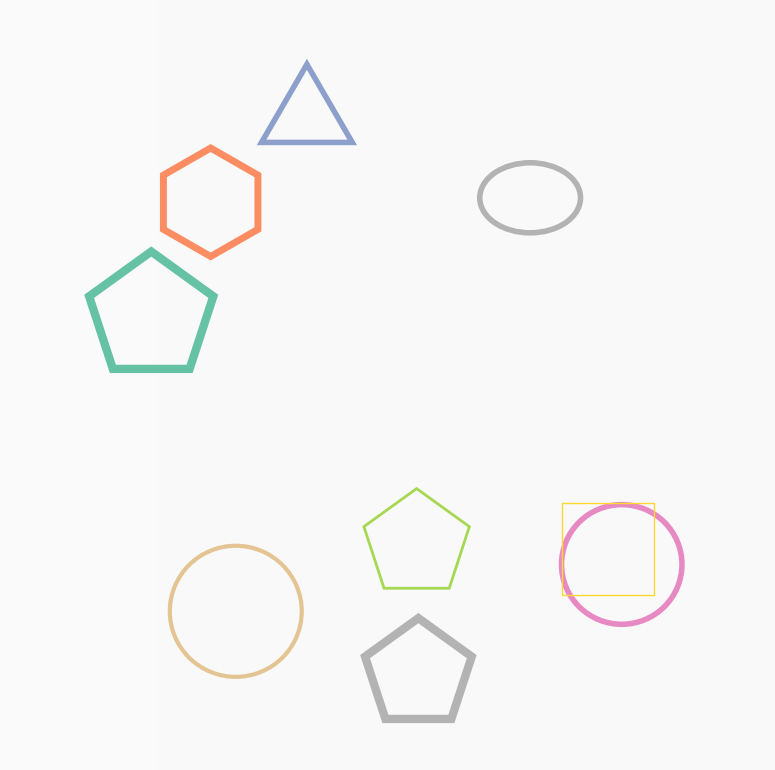[{"shape": "pentagon", "thickness": 3, "radius": 0.42, "center": [0.195, 0.589]}, {"shape": "hexagon", "thickness": 2.5, "radius": 0.35, "center": [0.272, 0.737]}, {"shape": "triangle", "thickness": 2, "radius": 0.34, "center": [0.396, 0.849]}, {"shape": "circle", "thickness": 2, "radius": 0.39, "center": [0.802, 0.267]}, {"shape": "pentagon", "thickness": 1, "radius": 0.36, "center": [0.538, 0.294]}, {"shape": "square", "thickness": 0.5, "radius": 0.3, "center": [0.784, 0.287]}, {"shape": "circle", "thickness": 1.5, "radius": 0.43, "center": [0.304, 0.206]}, {"shape": "oval", "thickness": 2, "radius": 0.32, "center": [0.684, 0.743]}, {"shape": "pentagon", "thickness": 3, "radius": 0.36, "center": [0.54, 0.125]}]